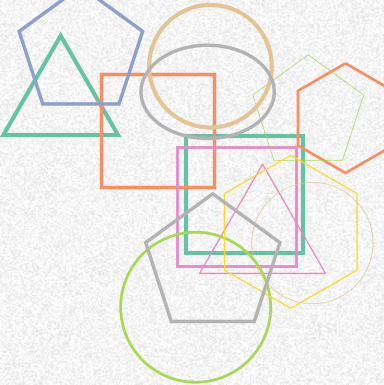[{"shape": "triangle", "thickness": 3, "radius": 0.86, "center": [0.158, 0.735]}, {"shape": "square", "thickness": 3, "radius": 0.76, "center": [0.634, 0.496]}, {"shape": "hexagon", "thickness": 2, "radius": 0.71, "center": [0.897, 0.693]}, {"shape": "square", "thickness": 2.5, "radius": 0.74, "center": [0.409, 0.661]}, {"shape": "pentagon", "thickness": 2.5, "radius": 0.84, "center": [0.21, 0.866]}, {"shape": "square", "thickness": 2, "radius": 0.77, "center": [0.614, 0.465]}, {"shape": "triangle", "thickness": 1, "radius": 0.95, "center": [0.682, 0.384]}, {"shape": "pentagon", "thickness": 0.5, "radius": 0.76, "center": [0.801, 0.706]}, {"shape": "circle", "thickness": 2, "radius": 0.97, "center": [0.508, 0.202]}, {"shape": "hexagon", "thickness": 1, "radius": 0.99, "center": [0.755, 0.398]}, {"shape": "circle", "thickness": 3, "radius": 0.8, "center": [0.547, 0.828]}, {"shape": "circle", "thickness": 0.5, "radius": 0.79, "center": [0.811, 0.369]}, {"shape": "oval", "thickness": 2.5, "radius": 0.87, "center": [0.539, 0.761]}, {"shape": "pentagon", "thickness": 2.5, "radius": 0.92, "center": [0.553, 0.313]}]